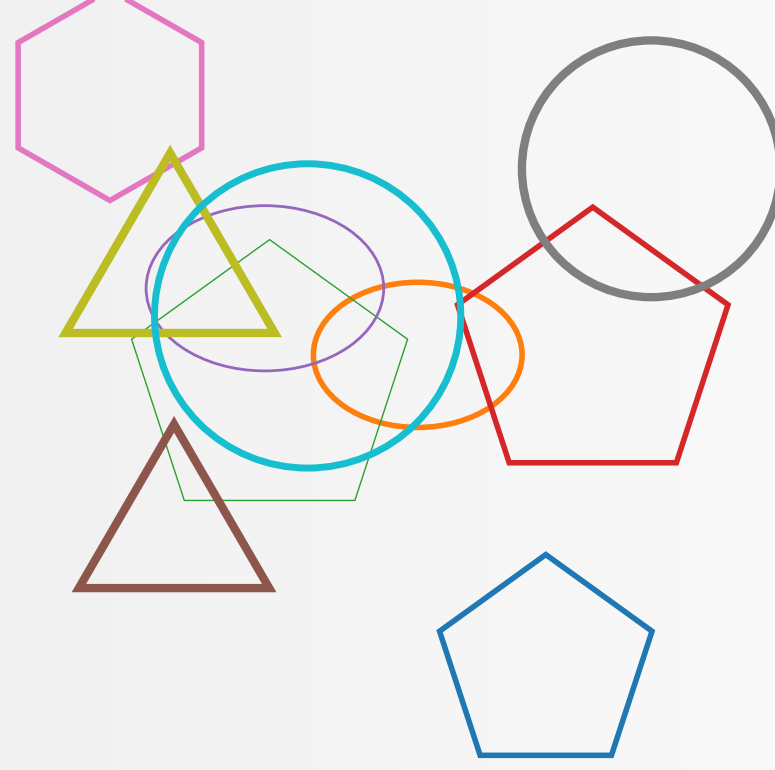[{"shape": "pentagon", "thickness": 2, "radius": 0.72, "center": [0.704, 0.136]}, {"shape": "oval", "thickness": 2, "radius": 0.67, "center": [0.539, 0.539]}, {"shape": "pentagon", "thickness": 0.5, "radius": 0.94, "center": [0.348, 0.502]}, {"shape": "pentagon", "thickness": 2, "radius": 0.92, "center": [0.765, 0.547]}, {"shape": "oval", "thickness": 1, "radius": 0.77, "center": [0.342, 0.626]}, {"shape": "triangle", "thickness": 3, "radius": 0.71, "center": [0.225, 0.307]}, {"shape": "hexagon", "thickness": 2, "radius": 0.68, "center": [0.142, 0.876]}, {"shape": "circle", "thickness": 3, "radius": 0.83, "center": [0.84, 0.781]}, {"shape": "triangle", "thickness": 3, "radius": 0.78, "center": [0.22, 0.645]}, {"shape": "circle", "thickness": 2.5, "radius": 0.99, "center": [0.397, 0.59]}]